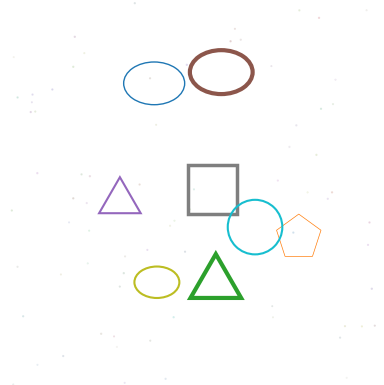[{"shape": "oval", "thickness": 1, "radius": 0.4, "center": [0.4, 0.784]}, {"shape": "pentagon", "thickness": 0.5, "radius": 0.3, "center": [0.776, 0.383]}, {"shape": "triangle", "thickness": 3, "radius": 0.38, "center": [0.561, 0.264]}, {"shape": "triangle", "thickness": 1.5, "radius": 0.31, "center": [0.311, 0.477]}, {"shape": "oval", "thickness": 3, "radius": 0.41, "center": [0.575, 0.813]}, {"shape": "square", "thickness": 2.5, "radius": 0.32, "center": [0.553, 0.508]}, {"shape": "oval", "thickness": 1.5, "radius": 0.29, "center": [0.407, 0.267]}, {"shape": "circle", "thickness": 1.5, "radius": 0.35, "center": [0.662, 0.41]}]